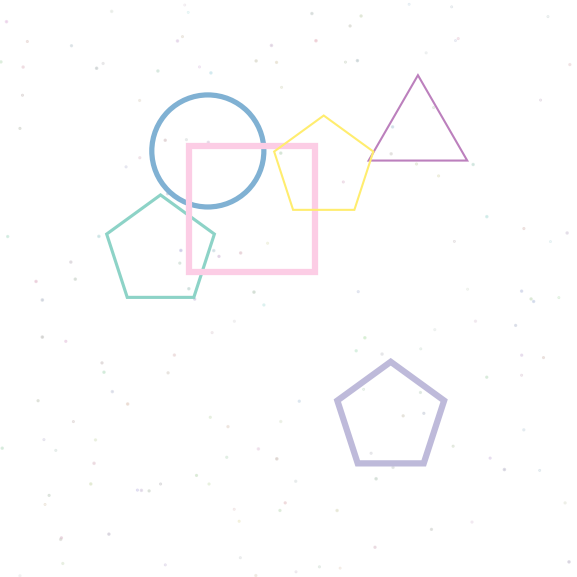[{"shape": "pentagon", "thickness": 1.5, "radius": 0.49, "center": [0.278, 0.564]}, {"shape": "pentagon", "thickness": 3, "radius": 0.49, "center": [0.677, 0.275]}, {"shape": "circle", "thickness": 2.5, "radius": 0.49, "center": [0.36, 0.738]}, {"shape": "square", "thickness": 3, "radius": 0.54, "center": [0.436, 0.637]}, {"shape": "triangle", "thickness": 1, "radius": 0.49, "center": [0.724, 0.77]}, {"shape": "pentagon", "thickness": 1, "radius": 0.45, "center": [0.561, 0.709]}]